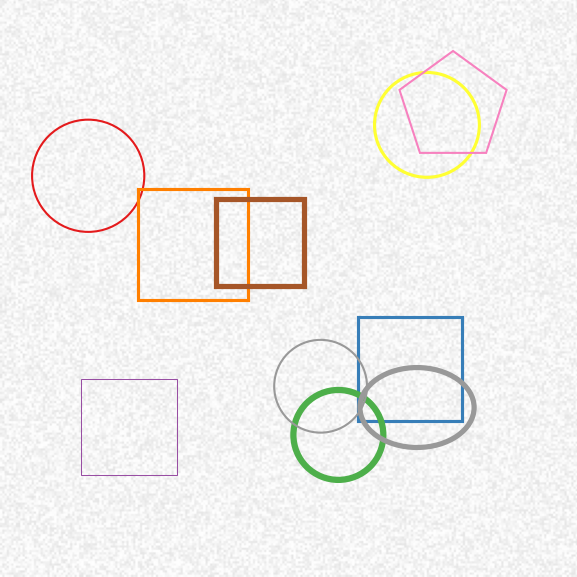[{"shape": "circle", "thickness": 1, "radius": 0.49, "center": [0.153, 0.695]}, {"shape": "square", "thickness": 1.5, "radius": 0.45, "center": [0.711, 0.36]}, {"shape": "circle", "thickness": 3, "radius": 0.39, "center": [0.586, 0.246]}, {"shape": "square", "thickness": 0.5, "radius": 0.42, "center": [0.223, 0.259]}, {"shape": "square", "thickness": 1.5, "radius": 0.48, "center": [0.334, 0.576]}, {"shape": "circle", "thickness": 1.5, "radius": 0.45, "center": [0.739, 0.783]}, {"shape": "square", "thickness": 2.5, "radius": 0.38, "center": [0.45, 0.579]}, {"shape": "pentagon", "thickness": 1, "radius": 0.49, "center": [0.785, 0.813]}, {"shape": "circle", "thickness": 1, "radius": 0.4, "center": [0.555, 0.33]}, {"shape": "oval", "thickness": 2.5, "radius": 0.49, "center": [0.722, 0.293]}]